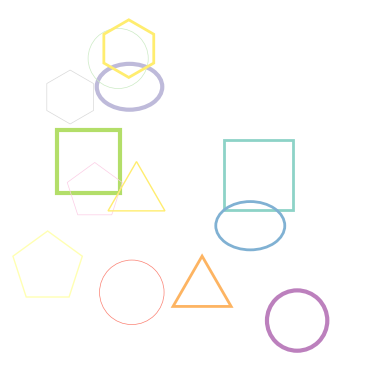[{"shape": "square", "thickness": 2, "radius": 0.45, "center": [0.672, 0.545]}, {"shape": "pentagon", "thickness": 1, "radius": 0.47, "center": [0.124, 0.305]}, {"shape": "oval", "thickness": 3, "radius": 0.43, "center": [0.336, 0.775]}, {"shape": "circle", "thickness": 0.5, "radius": 0.42, "center": [0.342, 0.241]}, {"shape": "oval", "thickness": 2, "radius": 0.45, "center": [0.65, 0.414]}, {"shape": "triangle", "thickness": 2, "radius": 0.44, "center": [0.525, 0.248]}, {"shape": "square", "thickness": 3, "radius": 0.41, "center": [0.231, 0.58]}, {"shape": "pentagon", "thickness": 0.5, "radius": 0.38, "center": [0.246, 0.503]}, {"shape": "hexagon", "thickness": 0.5, "radius": 0.35, "center": [0.182, 0.748]}, {"shape": "circle", "thickness": 3, "radius": 0.39, "center": [0.772, 0.167]}, {"shape": "circle", "thickness": 0.5, "radius": 0.39, "center": [0.307, 0.848]}, {"shape": "triangle", "thickness": 1, "radius": 0.43, "center": [0.355, 0.495]}, {"shape": "hexagon", "thickness": 2, "radius": 0.37, "center": [0.335, 0.874]}]